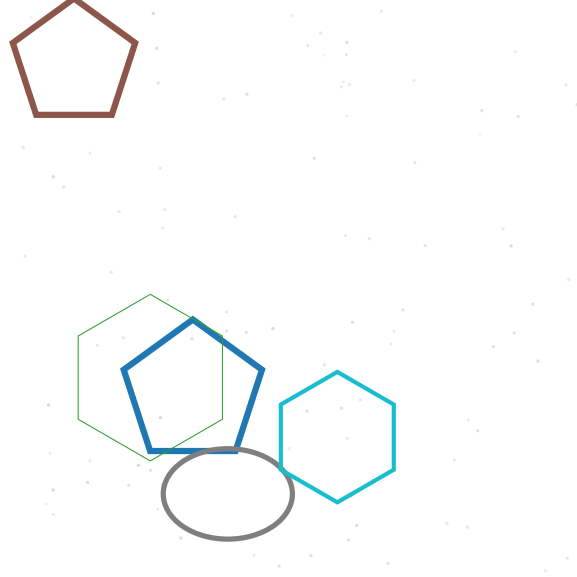[{"shape": "pentagon", "thickness": 3, "radius": 0.63, "center": [0.334, 0.32]}, {"shape": "hexagon", "thickness": 0.5, "radius": 0.72, "center": [0.26, 0.345]}, {"shape": "pentagon", "thickness": 3, "radius": 0.56, "center": [0.128, 0.89]}, {"shape": "oval", "thickness": 2.5, "radius": 0.56, "center": [0.395, 0.144]}, {"shape": "hexagon", "thickness": 2, "radius": 0.56, "center": [0.584, 0.242]}]